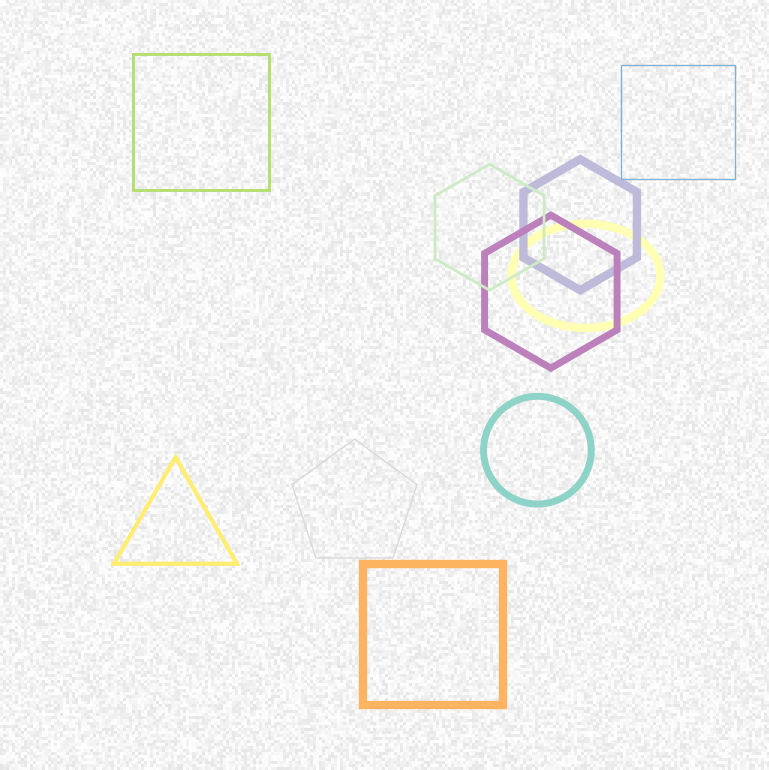[{"shape": "circle", "thickness": 2.5, "radius": 0.35, "center": [0.698, 0.415]}, {"shape": "oval", "thickness": 3, "radius": 0.48, "center": [0.761, 0.642]}, {"shape": "hexagon", "thickness": 3, "radius": 0.43, "center": [0.753, 0.708]}, {"shape": "square", "thickness": 0.5, "radius": 0.37, "center": [0.88, 0.842]}, {"shape": "square", "thickness": 3, "radius": 0.46, "center": [0.563, 0.176]}, {"shape": "square", "thickness": 1, "radius": 0.44, "center": [0.261, 0.842]}, {"shape": "pentagon", "thickness": 0.5, "radius": 0.43, "center": [0.46, 0.344]}, {"shape": "hexagon", "thickness": 2.5, "radius": 0.5, "center": [0.715, 0.621]}, {"shape": "hexagon", "thickness": 1, "radius": 0.41, "center": [0.636, 0.705]}, {"shape": "triangle", "thickness": 1.5, "radius": 0.46, "center": [0.228, 0.314]}]